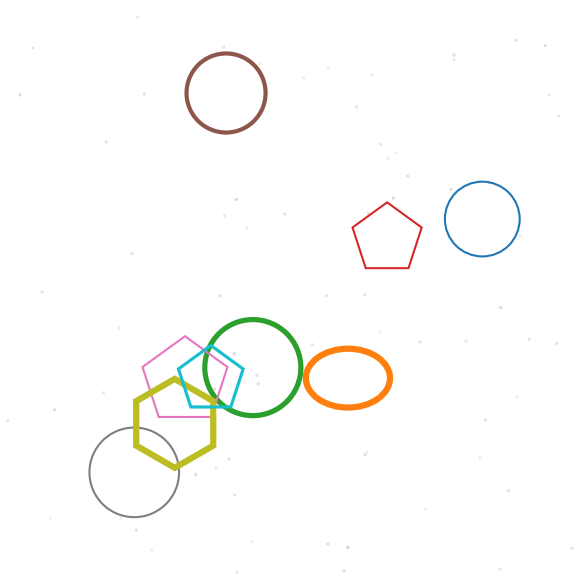[{"shape": "circle", "thickness": 1, "radius": 0.32, "center": [0.835, 0.62]}, {"shape": "oval", "thickness": 3, "radius": 0.36, "center": [0.603, 0.344]}, {"shape": "circle", "thickness": 2.5, "radius": 0.42, "center": [0.438, 0.363]}, {"shape": "pentagon", "thickness": 1, "radius": 0.31, "center": [0.67, 0.586]}, {"shape": "circle", "thickness": 2, "radius": 0.34, "center": [0.391, 0.838]}, {"shape": "pentagon", "thickness": 1, "radius": 0.39, "center": [0.32, 0.34]}, {"shape": "circle", "thickness": 1, "radius": 0.39, "center": [0.232, 0.181]}, {"shape": "hexagon", "thickness": 3, "radius": 0.38, "center": [0.303, 0.266]}, {"shape": "pentagon", "thickness": 1.5, "radius": 0.29, "center": [0.365, 0.342]}]